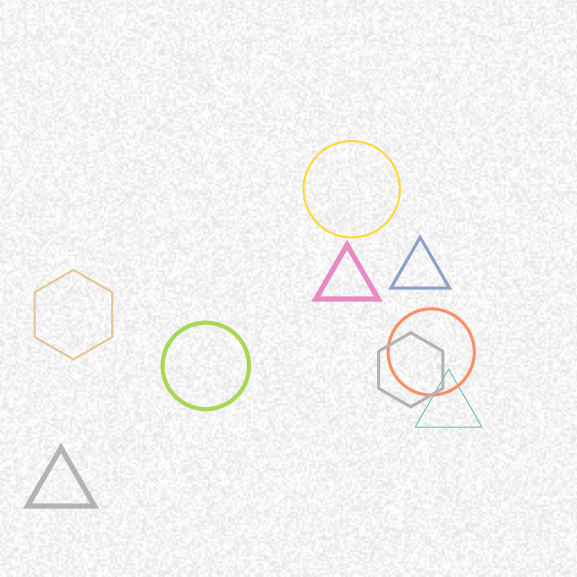[{"shape": "triangle", "thickness": 0.5, "radius": 0.33, "center": [0.777, 0.293]}, {"shape": "circle", "thickness": 1.5, "radius": 0.37, "center": [0.747, 0.39]}, {"shape": "triangle", "thickness": 1.5, "radius": 0.29, "center": [0.728, 0.53]}, {"shape": "triangle", "thickness": 2.5, "radius": 0.31, "center": [0.601, 0.513]}, {"shape": "circle", "thickness": 2, "radius": 0.37, "center": [0.356, 0.366]}, {"shape": "circle", "thickness": 1, "radius": 0.42, "center": [0.609, 0.671]}, {"shape": "hexagon", "thickness": 1, "radius": 0.39, "center": [0.127, 0.454]}, {"shape": "triangle", "thickness": 2.5, "radius": 0.34, "center": [0.106, 0.156]}, {"shape": "hexagon", "thickness": 1.5, "radius": 0.32, "center": [0.711, 0.359]}]